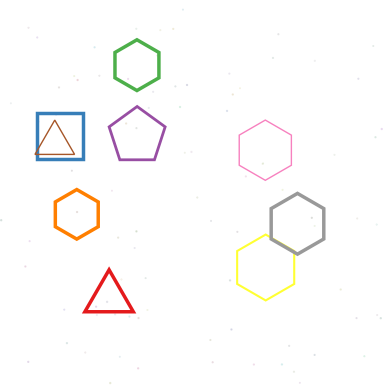[{"shape": "triangle", "thickness": 2.5, "radius": 0.36, "center": [0.283, 0.227]}, {"shape": "square", "thickness": 2.5, "radius": 0.3, "center": [0.156, 0.647]}, {"shape": "hexagon", "thickness": 2.5, "radius": 0.33, "center": [0.356, 0.831]}, {"shape": "pentagon", "thickness": 2, "radius": 0.38, "center": [0.356, 0.647]}, {"shape": "hexagon", "thickness": 2.5, "radius": 0.32, "center": [0.199, 0.443]}, {"shape": "hexagon", "thickness": 1.5, "radius": 0.43, "center": [0.69, 0.305]}, {"shape": "triangle", "thickness": 1, "radius": 0.3, "center": [0.142, 0.629]}, {"shape": "hexagon", "thickness": 1, "radius": 0.39, "center": [0.689, 0.61]}, {"shape": "hexagon", "thickness": 2.5, "radius": 0.39, "center": [0.773, 0.419]}]